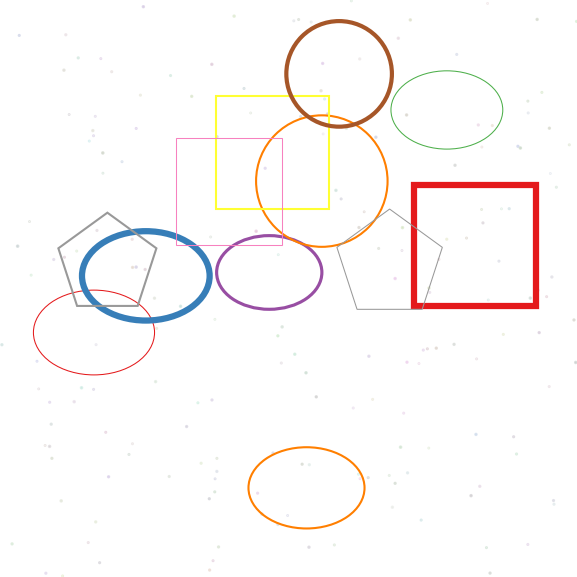[{"shape": "square", "thickness": 3, "radius": 0.53, "center": [0.823, 0.574]}, {"shape": "oval", "thickness": 0.5, "radius": 0.52, "center": [0.163, 0.423]}, {"shape": "oval", "thickness": 3, "radius": 0.55, "center": [0.252, 0.521]}, {"shape": "oval", "thickness": 0.5, "radius": 0.48, "center": [0.774, 0.809]}, {"shape": "oval", "thickness": 1.5, "radius": 0.46, "center": [0.466, 0.527]}, {"shape": "oval", "thickness": 1, "radius": 0.5, "center": [0.531, 0.154]}, {"shape": "circle", "thickness": 1, "radius": 0.57, "center": [0.557, 0.686]}, {"shape": "square", "thickness": 1, "radius": 0.49, "center": [0.472, 0.735]}, {"shape": "circle", "thickness": 2, "radius": 0.46, "center": [0.587, 0.871]}, {"shape": "square", "thickness": 0.5, "radius": 0.46, "center": [0.396, 0.668]}, {"shape": "pentagon", "thickness": 1, "radius": 0.45, "center": [0.186, 0.542]}, {"shape": "pentagon", "thickness": 0.5, "radius": 0.48, "center": [0.675, 0.541]}]